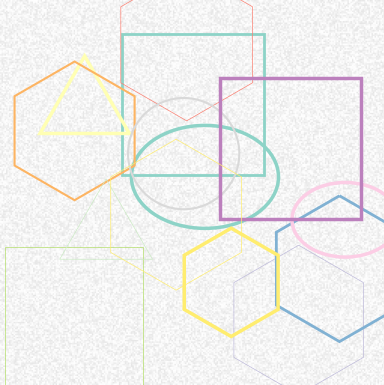[{"shape": "oval", "thickness": 2.5, "radius": 0.96, "center": [0.532, 0.541]}, {"shape": "square", "thickness": 2, "radius": 0.92, "center": [0.502, 0.728]}, {"shape": "triangle", "thickness": 2.5, "radius": 0.67, "center": [0.22, 0.72]}, {"shape": "hexagon", "thickness": 0.5, "radius": 0.97, "center": [0.776, 0.169]}, {"shape": "hexagon", "thickness": 0.5, "radius": 0.99, "center": [0.485, 0.884]}, {"shape": "hexagon", "thickness": 2, "radius": 0.95, "center": [0.882, 0.302]}, {"shape": "hexagon", "thickness": 1.5, "radius": 0.9, "center": [0.194, 0.66]}, {"shape": "square", "thickness": 0.5, "radius": 0.9, "center": [0.192, 0.178]}, {"shape": "oval", "thickness": 2.5, "radius": 0.69, "center": [0.897, 0.429]}, {"shape": "circle", "thickness": 1.5, "radius": 0.72, "center": [0.477, 0.601]}, {"shape": "square", "thickness": 2.5, "radius": 0.91, "center": [0.755, 0.615]}, {"shape": "triangle", "thickness": 0.5, "radius": 0.7, "center": [0.276, 0.396]}, {"shape": "hexagon", "thickness": 2.5, "radius": 0.7, "center": [0.6, 0.267]}, {"shape": "hexagon", "thickness": 0.5, "radius": 0.98, "center": [0.457, 0.442]}]